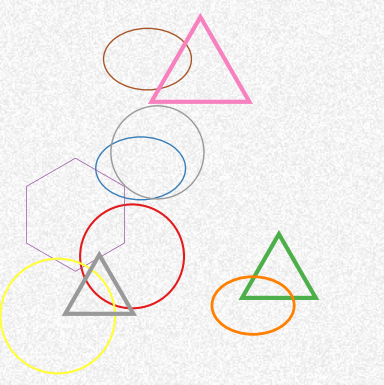[{"shape": "circle", "thickness": 1.5, "radius": 0.67, "center": [0.343, 0.334]}, {"shape": "oval", "thickness": 1, "radius": 0.58, "center": [0.365, 0.563]}, {"shape": "triangle", "thickness": 3, "radius": 0.55, "center": [0.724, 0.282]}, {"shape": "hexagon", "thickness": 0.5, "radius": 0.74, "center": [0.196, 0.442]}, {"shape": "oval", "thickness": 2, "radius": 0.53, "center": [0.657, 0.206]}, {"shape": "circle", "thickness": 1.5, "radius": 0.74, "center": [0.15, 0.179]}, {"shape": "oval", "thickness": 1, "radius": 0.57, "center": [0.383, 0.846]}, {"shape": "triangle", "thickness": 3, "radius": 0.73, "center": [0.521, 0.809]}, {"shape": "triangle", "thickness": 3, "radius": 0.51, "center": [0.258, 0.236]}, {"shape": "circle", "thickness": 1, "radius": 0.6, "center": [0.409, 0.604]}]